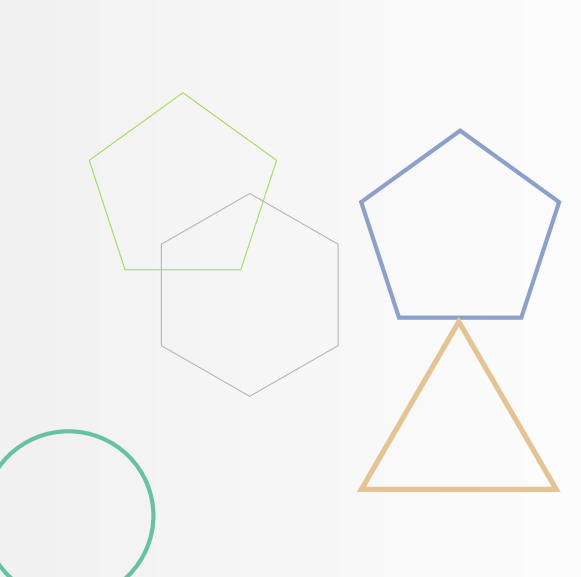[{"shape": "circle", "thickness": 2, "radius": 0.73, "center": [0.118, 0.106]}, {"shape": "pentagon", "thickness": 2, "radius": 0.89, "center": [0.792, 0.594]}, {"shape": "pentagon", "thickness": 0.5, "radius": 0.85, "center": [0.315, 0.669]}, {"shape": "triangle", "thickness": 2.5, "radius": 0.97, "center": [0.789, 0.249]}, {"shape": "hexagon", "thickness": 0.5, "radius": 0.88, "center": [0.43, 0.488]}]